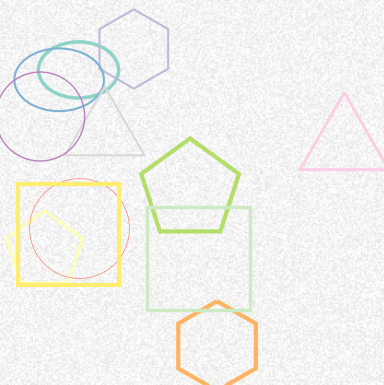[{"shape": "oval", "thickness": 2.5, "radius": 0.52, "center": [0.204, 0.818]}, {"shape": "pentagon", "thickness": 2, "radius": 0.52, "center": [0.116, 0.349]}, {"shape": "hexagon", "thickness": 1.5, "radius": 0.51, "center": [0.348, 0.873]}, {"shape": "circle", "thickness": 0.5, "radius": 0.65, "center": [0.207, 0.406]}, {"shape": "oval", "thickness": 1.5, "radius": 0.58, "center": [0.154, 0.793]}, {"shape": "hexagon", "thickness": 3, "radius": 0.58, "center": [0.564, 0.101]}, {"shape": "pentagon", "thickness": 3, "radius": 0.67, "center": [0.494, 0.507]}, {"shape": "triangle", "thickness": 2, "radius": 0.67, "center": [0.894, 0.626]}, {"shape": "triangle", "thickness": 1.5, "radius": 0.59, "center": [0.272, 0.656]}, {"shape": "circle", "thickness": 1, "radius": 0.58, "center": [0.104, 0.697]}, {"shape": "square", "thickness": 2.5, "radius": 0.67, "center": [0.516, 0.329]}, {"shape": "square", "thickness": 3, "radius": 0.66, "center": [0.177, 0.391]}]